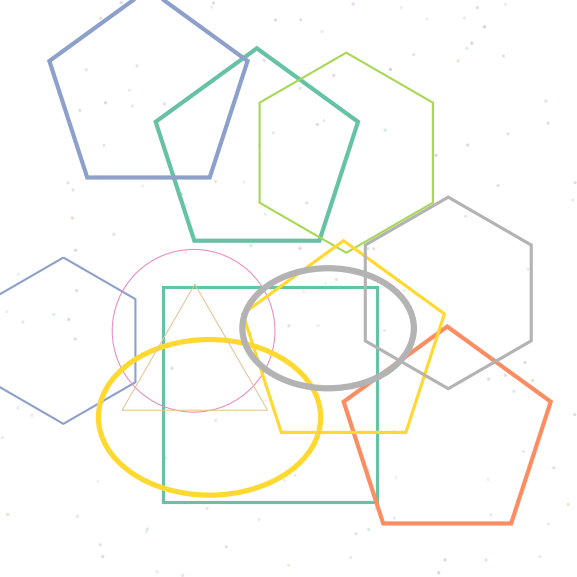[{"shape": "square", "thickness": 1.5, "radius": 0.93, "center": [0.468, 0.316]}, {"shape": "pentagon", "thickness": 2, "radius": 0.92, "center": [0.445, 0.731]}, {"shape": "pentagon", "thickness": 2, "radius": 0.94, "center": [0.774, 0.245]}, {"shape": "hexagon", "thickness": 1, "radius": 0.72, "center": [0.11, 0.409]}, {"shape": "pentagon", "thickness": 2, "radius": 0.9, "center": [0.257, 0.838]}, {"shape": "circle", "thickness": 0.5, "radius": 0.7, "center": [0.335, 0.426]}, {"shape": "hexagon", "thickness": 1, "radius": 0.87, "center": [0.6, 0.735]}, {"shape": "oval", "thickness": 2.5, "radius": 0.96, "center": [0.363, 0.276]}, {"shape": "pentagon", "thickness": 1.5, "radius": 0.92, "center": [0.595, 0.399]}, {"shape": "triangle", "thickness": 0.5, "radius": 0.73, "center": [0.337, 0.362]}, {"shape": "oval", "thickness": 3, "radius": 0.74, "center": [0.568, 0.431]}, {"shape": "hexagon", "thickness": 1.5, "radius": 0.83, "center": [0.776, 0.492]}]